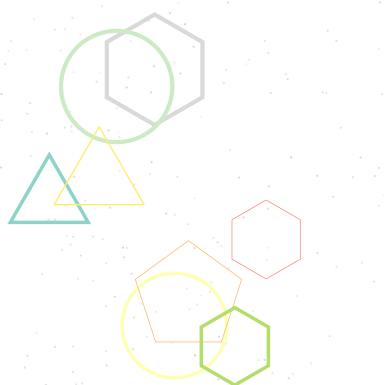[{"shape": "triangle", "thickness": 2.5, "radius": 0.58, "center": [0.128, 0.481]}, {"shape": "circle", "thickness": 2.5, "radius": 0.68, "center": [0.453, 0.154]}, {"shape": "hexagon", "thickness": 0.5, "radius": 0.51, "center": [0.691, 0.378]}, {"shape": "pentagon", "thickness": 0.5, "radius": 0.73, "center": [0.49, 0.229]}, {"shape": "hexagon", "thickness": 2.5, "radius": 0.5, "center": [0.61, 0.1]}, {"shape": "hexagon", "thickness": 3, "radius": 0.72, "center": [0.402, 0.819]}, {"shape": "circle", "thickness": 3, "radius": 0.72, "center": [0.303, 0.775]}, {"shape": "triangle", "thickness": 1, "radius": 0.67, "center": [0.258, 0.536]}]